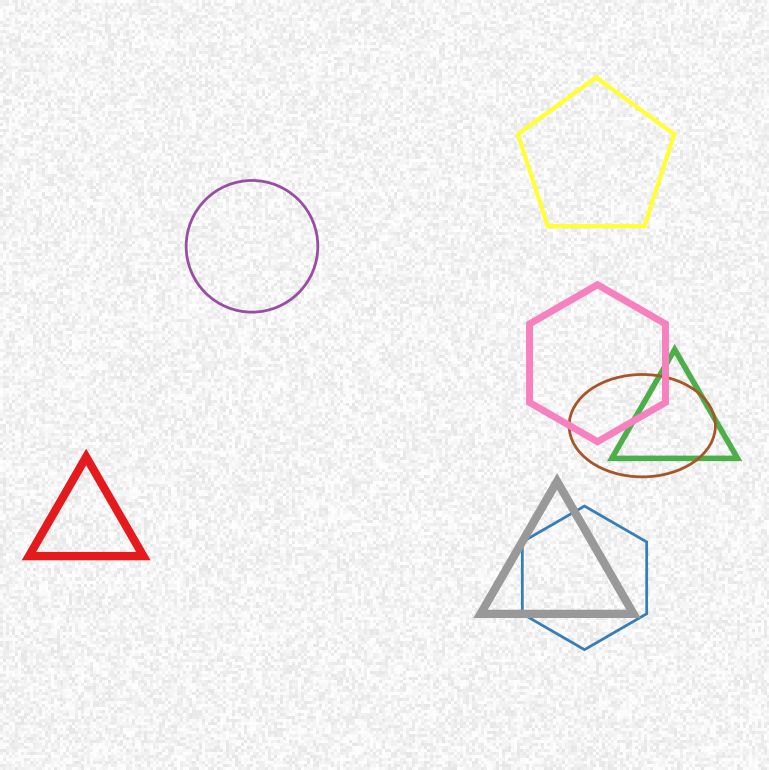[{"shape": "triangle", "thickness": 3, "radius": 0.43, "center": [0.112, 0.321]}, {"shape": "hexagon", "thickness": 1, "radius": 0.47, "center": [0.759, 0.25]}, {"shape": "triangle", "thickness": 2, "radius": 0.47, "center": [0.876, 0.452]}, {"shape": "circle", "thickness": 1, "radius": 0.43, "center": [0.327, 0.68]}, {"shape": "pentagon", "thickness": 1.5, "radius": 0.53, "center": [0.774, 0.793]}, {"shape": "oval", "thickness": 1, "radius": 0.47, "center": [0.834, 0.447]}, {"shape": "hexagon", "thickness": 2.5, "radius": 0.51, "center": [0.776, 0.528]}, {"shape": "triangle", "thickness": 3, "radius": 0.57, "center": [0.723, 0.26]}]